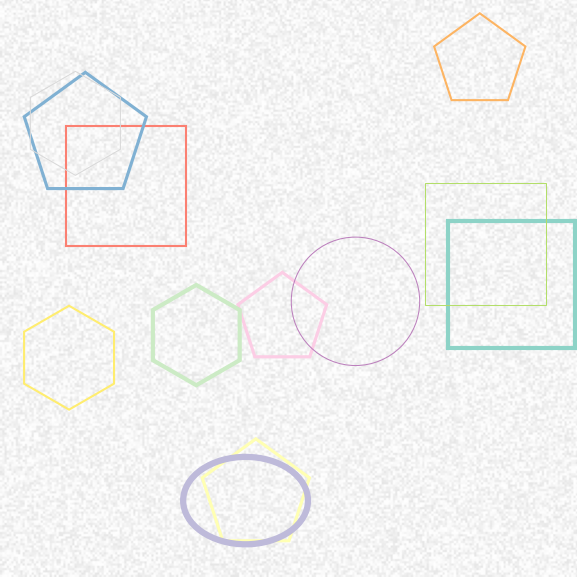[{"shape": "square", "thickness": 2, "radius": 0.55, "center": [0.886, 0.506]}, {"shape": "pentagon", "thickness": 1.5, "radius": 0.49, "center": [0.443, 0.142]}, {"shape": "oval", "thickness": 3, "radius": 0.54, "center": [0.425, 0.132]}, {"shape": "square", "thickness": 1, "radius": 0.52, "center": [0.218, 0.677]}, {"shape": "pentagon", "thickness": 1.5, "radius": 0.56, "center": [0.148, 0.763]}, {"shape": "pentagon", "thickness": 1, "radius": 0.42, "center": [0.831, 0.893]}, {"shape": "square", "thickness": 0.5, "radius": 0.53, "center": [0.841, 0.577]}, {"shape": "pentagon", "thickness": 1.5, "radius": 0.4, "center": [0.489, 0.447]}, {"shape": "hexagon", "thickness": 0.5, "radius": 0.45, "center": [0.131, 0.786]}, {"shape": "circle", "thickness": 0.5, "radius": 0.56, "center": [0.616, 0.477]}, {"shape": "hexagon", "thickness": 2, "radius": 0.43, "center": [0.34, 0.419]}, {"shape": "hexagon", "thickness": 1, "radius": 0.45, "center": [0.12, 0.38]}]